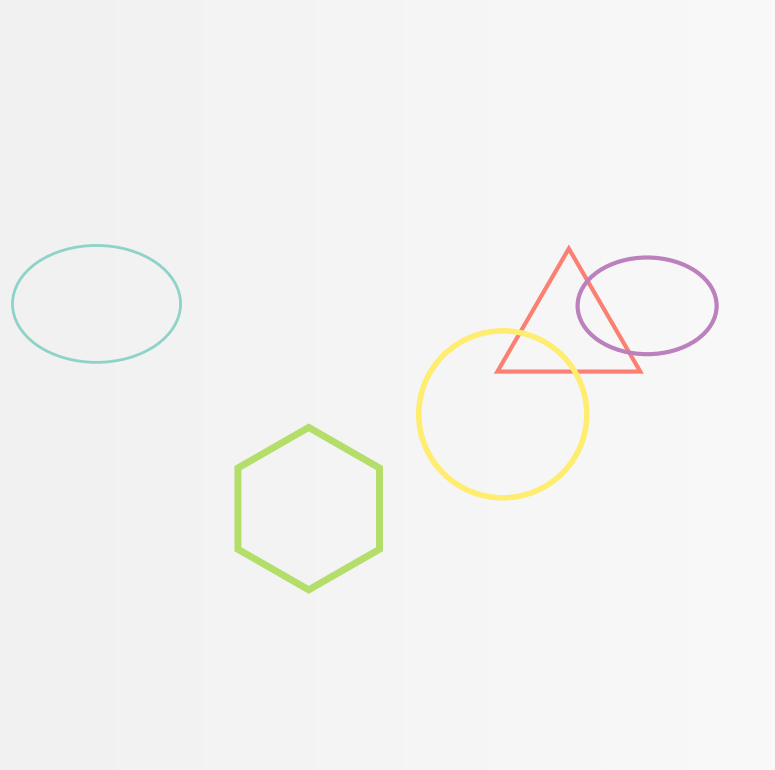[{"shape": "oval", "thickness": 1, "radius": 0.54, "center": [0.125, 0.605]}, {"shape": "triangle", "thickness": 1.5, "radius": 0.53, "center": [0.734, 0.571]}, {"shape": "hexagon", "thickness": 2.5, "radius": 0.53, "center": [0.398, 0.339]}, {"shape": "oval", "thickness": 1.5, "radius": 0.45, "center": [0.835, 0.603]}, {"shape": "circle", "thickness": 2, "radius": 0.54, "center": [0.649, 0.462]}]